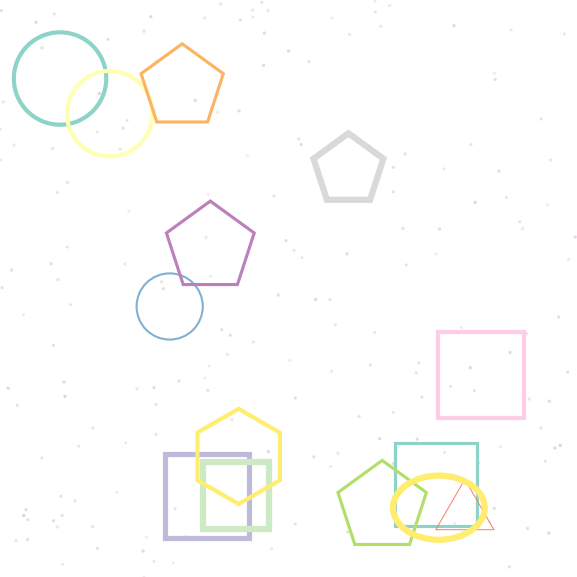[{"shape": "circle", "thickness": 2, "radius": 0.4, "center": [0.104, 0.863]}, {"shape": "square", "thickness": 1.5, "radius": 0.36, "center": [0.756, 0.16]}, {"shape": "circle", "thickness": 2, "radius": 0.37, "center": [0.19, 0.802]}, {"shape": "square", "thickness": 2.5, "radius": 0.36, "center": [0.359, 0.141]}, {"shape": "triangle", "thickness": 0.5, "radius": 0.29, "center": [0.805, 0.111]}, {"shape": "circle", "thickness": 1, "radius": 0.29, "center": [0.294, 0.468]}, {"shape": "pentagon", "thickness": 1.5, "radius": 0.37, "center": [0.315, 0.848]}, {"shape": "pentagon", "thickness": 1.5, "radius": 0.4, "center": [0.662, 0.121]}, {"shape": "square", "thickness": 2, "radius": 0.37, "center": [0.832, 0.35]}, {"shape": "pentagon", "thickness": 3, "radius": 0.32, "center": [0.603, 0.705]}, {"shape": "pentagon", "thickness": 1.5, "radius": 0.4, "center": [0.364, 0.571]}, {"shape": "square", "thickness": 3, "radius": 0.29, "center": [0.409, 0.141]}, {"shape": "hexagon", "thickness": 2, "radius": 0.41, "center": [0.413, 0.209]}, {"shape": "oval", "thickness": 3, "radius": 0.4, "center": [0.76, 0.12]}]